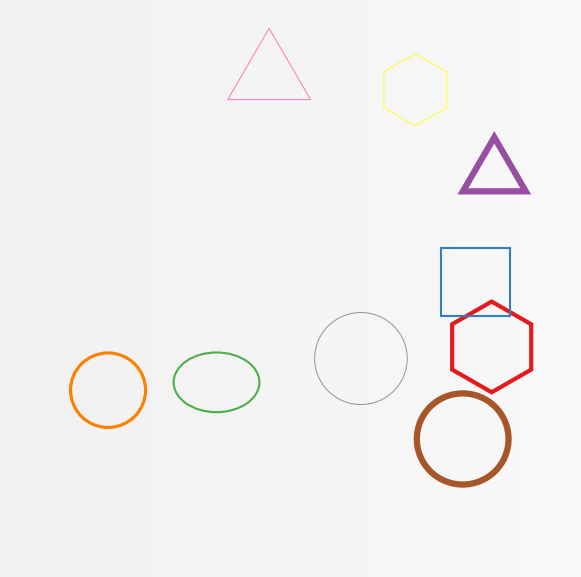[{"shape": "hexagon", "thickness": 2, "radius": 0.39, "center": [0.846, 0.398]}, {"shape": "square", "thickness": 1, "radius": 0.29, "center": [0.818, 0.511]}, {"shape": "oval", "thickness": 1, "radius": 0.37, "center": [0.372, 0.337]}, {"shape": "triangle", "thickness": 3, "radius": 0.31, "center": [0.85, 0.699]}, {"shape": "circle", "thickness": 1.5, "radius": 0.32, "center": [0.186, 0.323]}, {"shape": "hexagon", "thickness": 0.5, "radius": 0.31, "center": [0.714, 0.844]}, {"shape": "circle", "thickness": 3, "radius": 0.39, "center": [0.796, 0.239]}, {"shape": "triangle", "thickness": 0.5, "radius": 0.41, "center": [0.463, 0.868]}, {"shape": "circle", "thickness": 0.5, "radius": 0.4, "center": [0.621, 0.378]}]